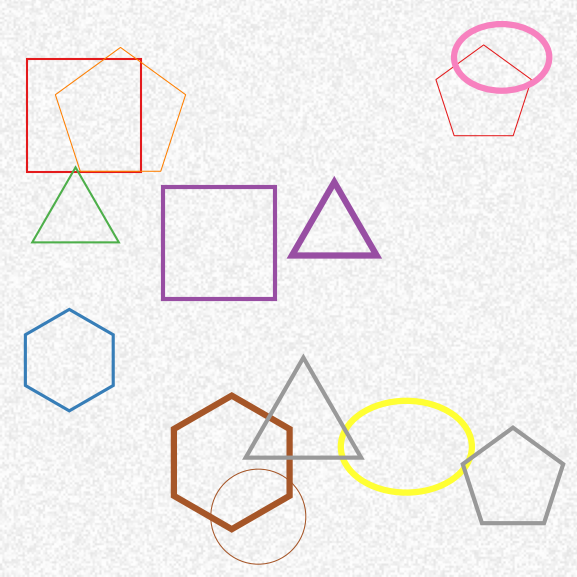[{"shape": "pentagon", "thickness": 0.5, "radius": 0.43, "center": [0.837, 0.834]}, {"shape": "square", "thickness": 1, "radius": 0.49, "center": [0.145, 0.799]}, {"shape": "hexagon", "thickness": 1.5, "radius": 0.44, "center": [0.12, 0.376]}, {"shape": "triangle", "thickness": 1, "radius": 0.43, "center": [0.131, 0.623]}, {"shape": "triangle", "thickness": 3, "radius": 0.42, "center": [0.579, 0.599]}, {"shape": "square", "thickness": 2, "radius": 0.48, "center": [0.379, 0.578]}, {"shape": "pentagon", "thickness": 0.5, "radius": 0.59, "center": [0.209, 0.798]}, {"shape": "oval", "thickness": 3, "radius": 0.57, "center": [0.704, 0.226]}, {"shape": "hexagon", "thickness": 3, "radius": 0.58, "center": [0.401, 0.198]}, {"shape": "circle", "thickness": 0.5, "radius": 0.41, "center": [0.447, 0.104]}, {"shape": "oval", "thickness": 3, "radius": 0.41, "center": [0.869, 0.9]}, {"shape": "pentagon", "thickness": 2, "radius": 0.46, "center": [0.888, 0.167]}, {"shape": "triangle", "thickness": 2, "radius": 0.58, "center": [0.525, 0.264]}]